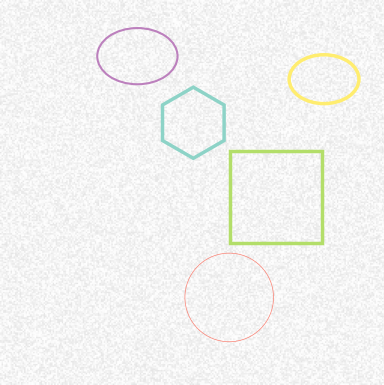[{"shape": "hexagon", "thickness": 2.5, "radius": 0.46, "center": [0.502, 0.681]}, {"shape": "circle", "thickness": 0.5, "radius": 0.58, "center": [0.595, 0.227]}, {"shape": "square", "thickness": 2.5, "radius": 0.59, "center": [0.717, 0.488]}, {"shape": "oval", "thickness": 1.5, "radius": 0.52, "center": [0.357, 0.854]}, {"shape": "oval", "thickness": 2.5, "radius": 0.45, "center": [0.842, 0.794]}]